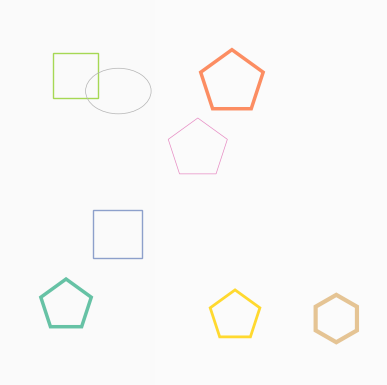[{"shape": "pentagon", "thickness": 2.5, "radius": 0.34, "center": [0.17, 0.207]}, {"shape": "pentagon", "thickness": 2.5, "radius": 0.42, "center": [0.599, 0.786]}, {"shape": "square", "thickness": 1, "radius": 0.31, "center": [0.303, 0.392]}, {"shape": "pentagon", "thickness": 0.5, "radius": 0.4, "center": [0.51, 0.613]}, {"shape": "square", "thickness": 1, "radius": 0.29, "center": [0.195, 0.804]}, {"shape": "pentagon", "thickness": 2, "radius": 0.34, "center": [0.607, 0.18]}, {"shape": "hexagon", "thickness": 3, "radius": 0.31, "center": [0.868, 0.173]}, {"shape": "oval", "thickness": 0.5, "radius": 0.42, "center": [0.305, 0.764]}]